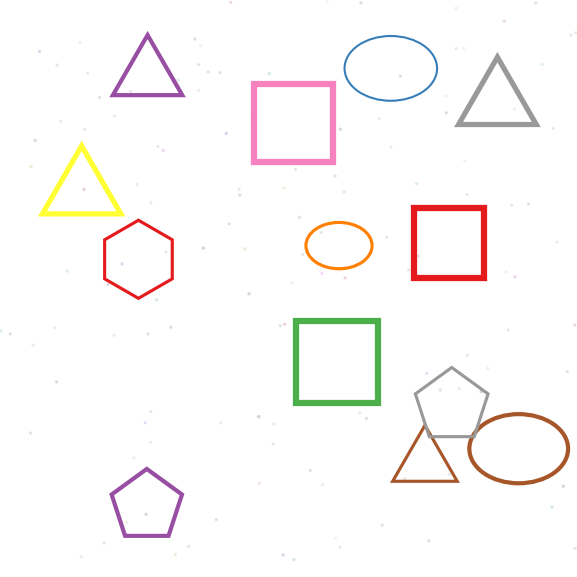[{"shape": "hexagon", "thickness": 1.5, "radius": 0.34, "center": [0.24, 0.55]}, {"shape": "square", "thickness": 3, "radius": 0.3, "center": [0.778, 0.578]}, {"shape": "oval", "thickness": 1, "radius": 0.4, "center": [0.677, 0.881]}, {"shape": "square", "thickness": 3, "radius": 0.36, "center": [0.583, 0.373]}, {"shape": "pentagon", "thickness": 2, "radius": 0.32, "center": [0.254, 0.123]}, {"shape": "triangle", "thickness": 2, "radius": 0.35, "center": [0.256, 0.869]}, {"shape": "oval", "thickness": 1.5, "radius": 0.29, "center": [0.587, 0.574]}, {"shape": "triangle", "thickness": 2.5, "radius": 0.39, "center": [0.141, 0.668]}, {"shape": "triangle", "thickness": 1.5, "radius": 0.32, "center": [0.736, 0.198]}, {"shape": "oval", "thickness": 2, "radius": 0.43, "center": [0.898, 0.222]}, {"shape": "square", "thickness": 3, "radius": 0.34, "center": [0.508, 0.786]}, {"shape": "pentagon", "thickness": 1.5, "radius": 0.33, "center": [0.782, 0.297]}, {"shape": "triangle", "thickness": 2.5, "radius": 0.39, "center": [0.861, 0.822]}]